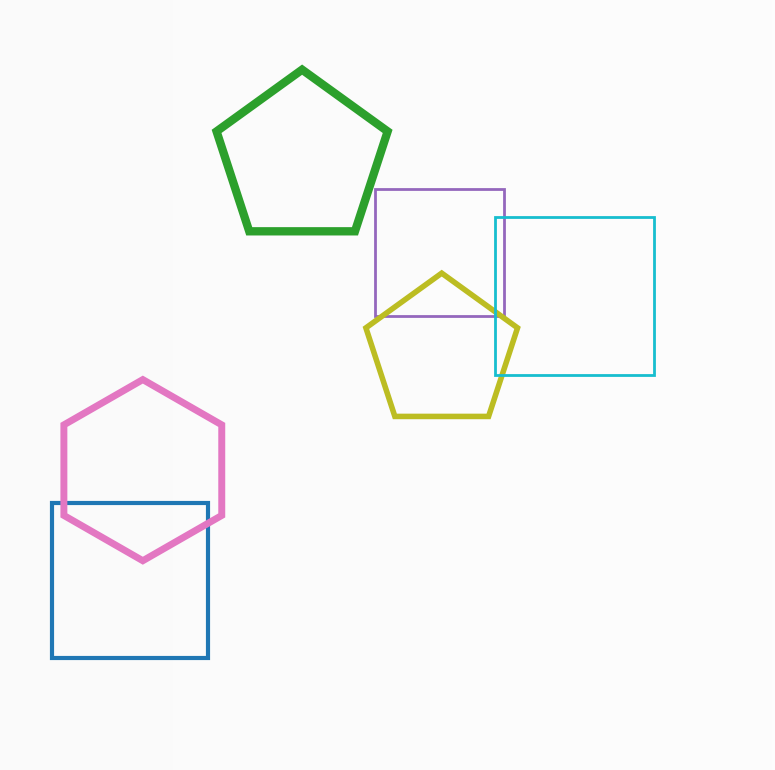[{"shape": "square", "thickness": 1.5, "radius": 0.5, "center": [0.168, 0.246]}, {"shape": "pentagon", "thickness": 3, "radius": 0.58, "center": [0.39, 0.793]}, {"shape": "square", "thickness": 1, "radius": 0.41, "center": [0.567, 0.672]}, {"shape": "hexagon", "thickness": 2.5, "radius": 0.59, "center": [0.184, 0.389]}, {"shape": "pentagon", "thickness": 2, "radius": 0.51, "center": [0.57, 0.542]}, {"shape": "square", "thickness": 1, "radius": 0.51, "center": [0.741, 0.615]}]